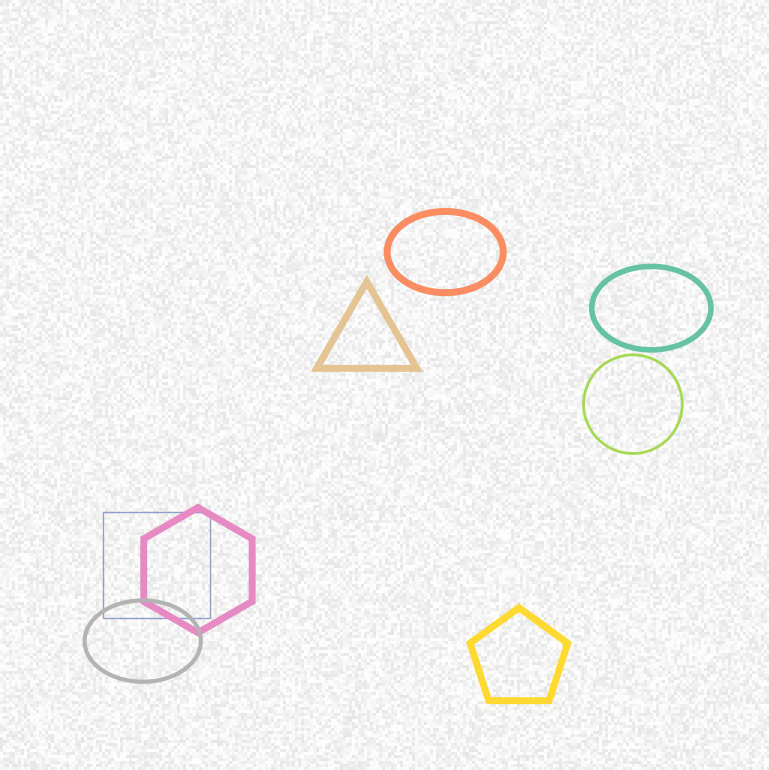[{"shape": "oval", "thickness": 2, "radius": 0.39, "center": [0.846, 0.6]}, {"shape": "oval", "thickness": 2.5, "radius": 0.38, "center": [0.578, 0.673]}, {"shape": "square", "thickness": 0.5, "radius": 0.35, "center": [0.204, 0.266]}, {"shape": "hexagon", "thickness": 2.5, "radius": 0.41, "center": [0.257, 0.26]}, {"shape": "circle", "thickness": 1, "radius": 0.32, "center": [0.822, 0.475]}, {"shape": "pentagon", "thickness": 2.5, "radius": 0.33, "center": [0.674, 0.144]}, {"shape": "triangle", "thickness": 2.5, "radius": 0.38, "center": [0.476, 0.559]}, {"shape": "oval", "thickness": 1.5, "radius": 0.38, "center": [0.185, 0.167]}]